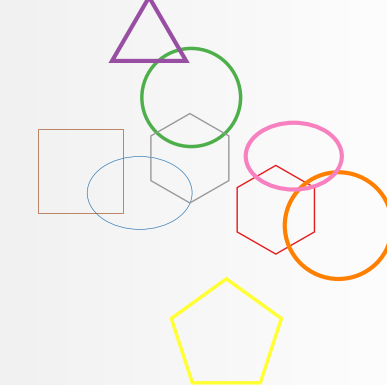[{"shape": "hexagon", "thickness": 1, "radius": 0.58, "center": [0.712, 0.455]}, {"shape": "oval", "thickness": 0.5, "radius": 0.68, "center": [0.36, 0.499]}, {"shape": "circle", "thickness": 2.5, "radius": 0.64, "center": [0.493, 0.747]}, {"shape": "triangle", "thickness": 3, "radius": 0.55, "center": [0.385, 0.897]}, {"shape": "circle", "thickness": 3, "radius": 0.69, "center": [0.873, 0.414]}, {"shape": "pentagon", "thickness": 2.5, "radius": 0.75, "center": [0.584, 0.127]}, {"shape": "square", "thickness": 0.5, "radius": 0.54, "center": [0.208, 0.555]}, {"shape": "oval", "thickness": 3, "radius": 0.62, "center": [0.758, 0.594]}, {"shape": "hexagon", "thickness": 1, "radius": 0.58, "center": [0.49, 0.589]}]